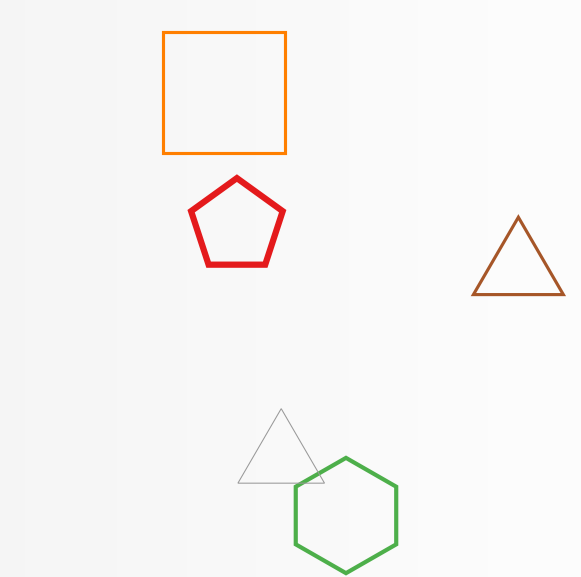[{"shape": "pentagon", "thickness": 3, "radius": 0.41, "center": [0.408, 0.608]}, {"shape": "hexagon", "thickness": 2, "radius": 0.5, "center": [0.595, 0.106]}, {"shape": "square", "thickness": 1.5, "radius": 0.52, "center": [0.386, 0.839]}, {"shape": "triangle", "thickness": 1.5, "radius": 0.45, "center": [0.892, 0.534]}, {"shape": "triangle", "thickness": 0.5, "radius": 0.43, "center": [0.484, 0.205]}]